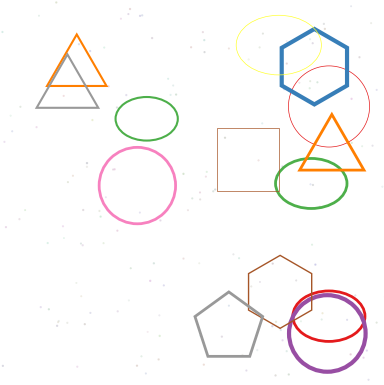[{"shape": "oval", "thickness": 2, "radius": 0.47, "center": [0.854, 0.179]}, {"shape": "circle", "thickness": 0.5, "radius": 0.53, "center": [0.855, 0.723]}, {"shape": "hexagon", "thickness": 3, "radius": 0.49, "center": [0.817, 0.827]}, {"shape": "oval", "thickness": 2, "radius": 0.46, "center": [0.808, 0.523]}, {"shape": "oval", "thickness": 1.5, "radius": 0.4, "center": [0.381, 0.691]}, {"shape": "circle", "thickness": 3, "radius": 0.5, "center": [0.85, 0.134]}, {"shape": "triangle", "thickness": 1.5, "radius": 0.45, "center": [0.199, 0.821]}, {"shape": "triangle", "thickness": 2, "radius": 0.48, "center": [0.862, 0.606]}, {"shape": "oval", "thickness": 0.5, "radius": 0.55, "center": [0.724, 0.883]}, {"shape": "square", "thickness": 0.5, "radius": 0.41, "center": [0.644, 0.585]}, {"shape": "hexagon", "thickness": 1, "radius": 0.47, "center": [0.728, 0.242]}, {"shape": "circle", "thickness": 2, "radius": 0.5, "center": [0.357, 0.518]}, {"shape": "triangle", "thickness": 1.5, "radius": 0.46, "center": [0.175, 0.766]}, {"shape": "pentagon", "thickness": 2, "radius": 0.46, "center": [0.594, 0.149]}]